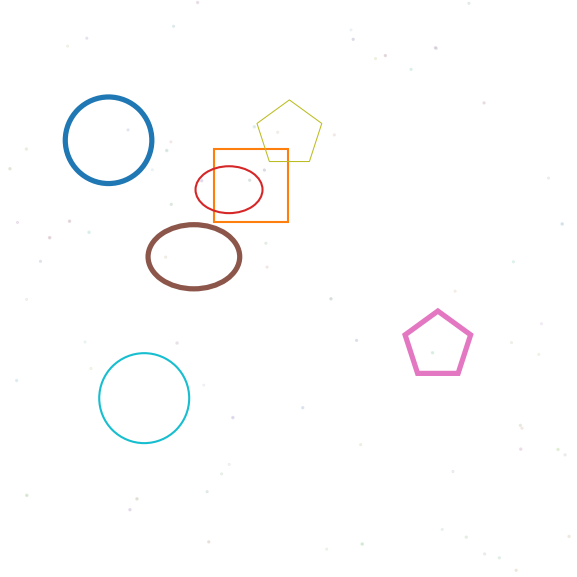[{"shape": "circle", "thickness": 2.5, "radius": 0.37, "center": [0.188, 0.756]}, {"shape": "square", "thickness": 1, "radius": 0.32, "center": [0.435, 0.678]}, {"shape": "oval", "thickness": 1, "radius": 0.29, "center": [0.397, 0.671]}, {"shape": "oval", "thickness": 2.5, "radius": 0.4, "center": [0.336, 0.555]}, {"shape": "pentagon", "thickness": 2.5, "radius": 0.3, "center": [0.758, 0.401]}, {"shape": "pentagon", "thickness": 0.5, "radius": 0.29, "center": [0.501, 0.767]}, {"shape": "circle", "thickness": 1, "radius": 0.39, "center": [0.25, 0.31]}]